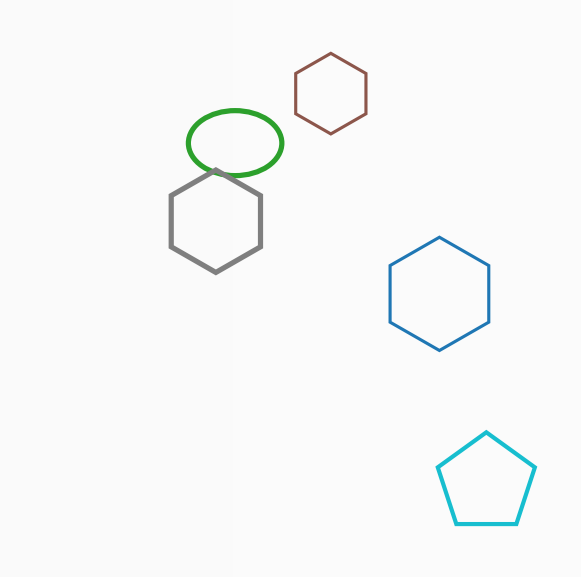[{"shape": "hexagon", "thickness": 1.5, "radius": 0.49, "center": [0.756, 0.49]}, {"shape": "oval", "thickness": 2.5, "radius": 0.4, "center": [0.404, 0.751]}, {"shape": "hexagon", "thickness": 1.5, "radius": 0.35, "center": [0.569, 0.837]}, {"shape": "hexagon", "thickness": 2.5, "radius": 0.44, "center": [0.371, 0.616]}, {"shape": "pentagon", "thickness": 2, "radius": 0.44, "center": [0.837, 0.163]}]